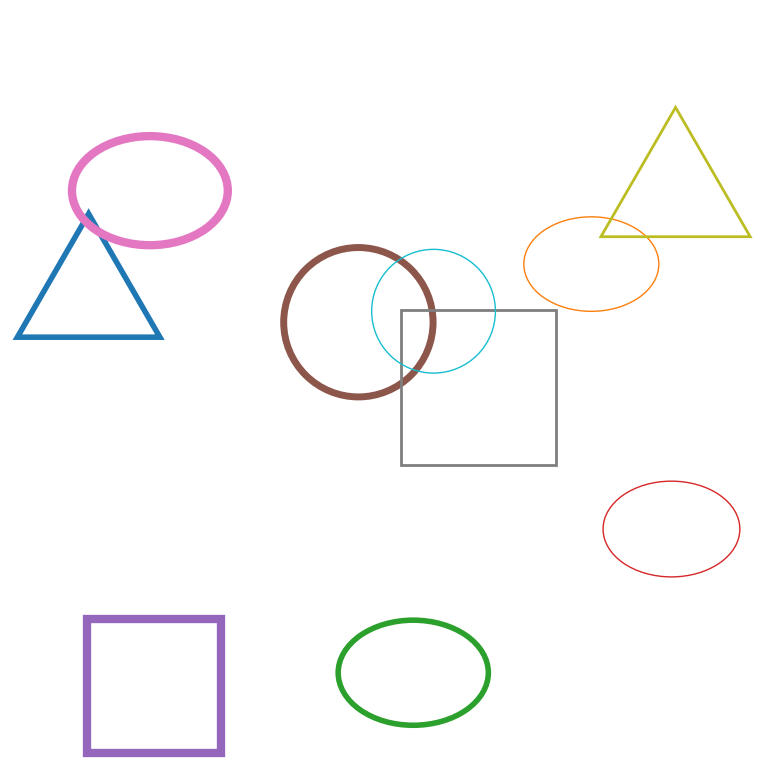[{"shape": "triangle", "thickness": 2, "radius": 0.53, "center": [0.115, 0.616]}, {"shape": "oval", "thickness": 0.5, "radius": 0.44, "center": [0.768, 0.657]}, {"shape": "oval", "thickness": 2, "radius": 0.49, "center": [0.537, 0.126]}, {"shape": "oval", "thickness": 0.5, "radius": 0.44, "center": [0.872, 0.313]}, {"shape": "square", "thickness": 3, "radius": 0.43, "center": [0.2, 0.109]}, {"shape": "circle", "thickness": 2.5, "radius": 0.48, "center": [0.465, 0.582]}, {"shape": "oval", "thickness": 3, "radius": 0.51, "center": [0.195, 0.752]}, {"shape": "square", "thickness": 1, "radius": 0.5, "center": [0.621, 0.497]}, {"shape": "triangle", "thickness": 1, "radius": 0.56, "center": [0.877, 0.749]}, {"shape": "circle", "thickness": 0.5, "radius": 0.4, "center": [0.563, 0.596]}]